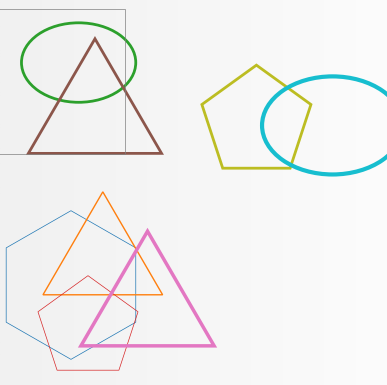[{"shape": "hexagon", "thickness": 0.5, "radius": 0.97, "center": [0.183, 0.26]}, {"shape": "triangle", "thickness": 1, "radius": 0.89, "center": [0.265, 0.323]}, {"shape": "oval", "thickness": 2, "radius": 0.74, "center": [0.203, 0.838]}, {"shape": "pentagon", "thickness": 0.5, "radius": 0.68, "center": [0.227, 0.148]}, {"shape": "triangle", "thickness": 2, "radius": 0.99, "center": [0.245, 0.701]}, {"shape": "triangle", "thickness": 2.5, "radius": 0.99, "center": [0.381, 0.201]}, {"shape": "square", "thickness": 0.5, "radius": 0.94, "center": [0.136, 0.789]}, {"shape": "pentagon", "thickness": 2, "radius": 0.74, "center": [0.662, 0.683]}, {"shape": "oval", "thickness": 3, "radius": 0.91, "center": [0.858, 0.674]}]